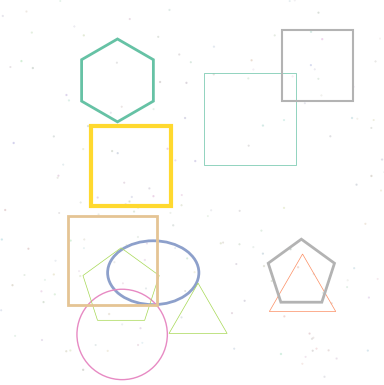[{"shape": "square", "thickness": 0.5, "radius": 0.6, "center": [0.65, 0.692]}, {"shape": "hexagon", "thickness": 2, "radius": 0.54, "center": [0.305, 0.791]}, {"shape": "triangle", "thickness": 0.5, "radius": 0.5, "center": [0.786, 0.241]}, {"shape": "oval", "thickness": 2, "radius": 0.59, "center": [0.398, 0.292]}, {"shape": "circle", "thickness": 1, "radius": 0.59, "center": [0.317, 0.131]}, {"shape": "pentagon", "thickness": 0.5, "radius": 0.52, "center": [0.314, 0.252]}, {"shape": "triangle", "thickness": 0.5, "radius": 0.44, "center": [0.514, 0.177]}, {"shape": "square", "thickness": 3, "radius": 0.52, "center": [0.341, 0.569]}, {"shape": "square", "thickness": 2, "radius": 0.58, "center": [0.292, 0.323]}, {"shape": "pentagon", "thickness": 2, "radius": 0.45, "center": [0.783, 0.288]}, {"shape": "square", "thickness": 1.5, "radius": 0.46, "center": [0.825, 0.829]}]